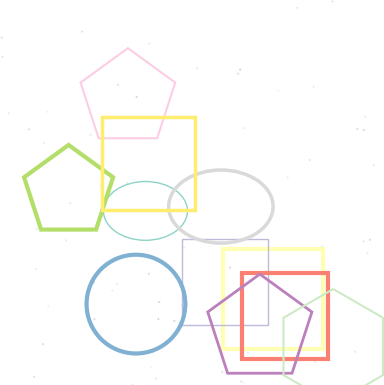[{"shape": "oval", "thickness": 1, "radius": 0.55, "center": [0.378, 0.452]}, {"shape": "square", "thickness": 3, "radius": 0.65, "center": [0.709, 0.224]}, {"shape": "square", "thickness": 1, "radius": 0.56, "center": [0.585, 0.267]}, {"shape": "square", "thickness": 3, "radius": 0.56, "center": [0.74, 0.18]}, {"shape": "circle", "thickness": 3, "radius": 0.64, "center": [0.353, 0.21]}, {"shape": "pentagon", "thickness": 3, "radius": 0.61, "center": [0.178, 0.502]}, {"shape": "pentagon", "thickness": 1.5, "radius": 0.65, "center": [0.332, 0.746]}, {"shape": "oval", "thickness": 2.5, "radius": 0.68, "center": [0.574, 0.463]}, {"shape": "pentagon", "thickness": 2, "radius": 0.71, "center": [0.675, 0.146]}, {"shape": "hexagon", "thickness": 1.5, "radius": 0.75, "center": [0.866, 0.1]}, {"shape": "square", "thickness": 2.5, "radius": 0.6, "center": [0.386, 0.575]}]